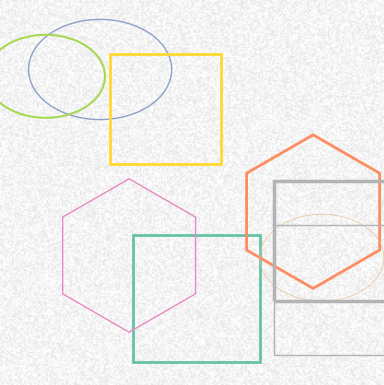[{"shape": "square", "thickness": 2, "radius": 0.82, "center": [0.509, 0.225]}, {"shape": "hexagon", "thickness": 2, "radius": 1.0, "center": [0.813, 0.45]}, {"shape": "oval", "thickness": 1, "radius": 0.93, "center": [0.26, 0.82]}, {"shape": "hexagon", "thickness": 1, "radius": 1.0, "center": [0.335, 0.336]}, {"shape": "oval", "thickness": 1.5, "radius": 0.77, "center": [0.119, 0.802]}, {"shape": "square", "thickness": 2, "radius": 0.72, "center": [0.429, 0.717]}, {"shape": "oval", "thickness": 0.5, "radius": 0.81, "center": [0.836, 0.331]}, {"shape": "square", "thickness": 2.5, "radius": 0.78, "center": [0.867, 0.374]}, {"shape": "square", "thickness": 1, "radius": 0.85, "center": [0.881, 0.246]}]